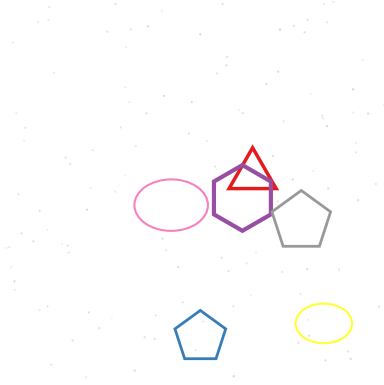[{"shape": "triangle", "thickness": 2.5, "radius": 0.35, "center": [0.656, 0.546]}, {"shape": "pentagon", "thickness": 2, "radius": 0.35, "center": [0.52, 0.124]}, {"shape": "hexagon", "thickness": 3, "radius": 0.43, "center": [0.63, 0.486]}, {"shape": "oval", "thickness": 1.5, "radius": 0.37, "center": [0.841, 0.16]}, {"shape": "oval", "thickness": 1.5, "radius": 0.48, "center": [0.445, 0.467]}, {"shape": "pentagon", "thickness": 2, "radius": 0.4, "center": [0.783, 0.425]}]